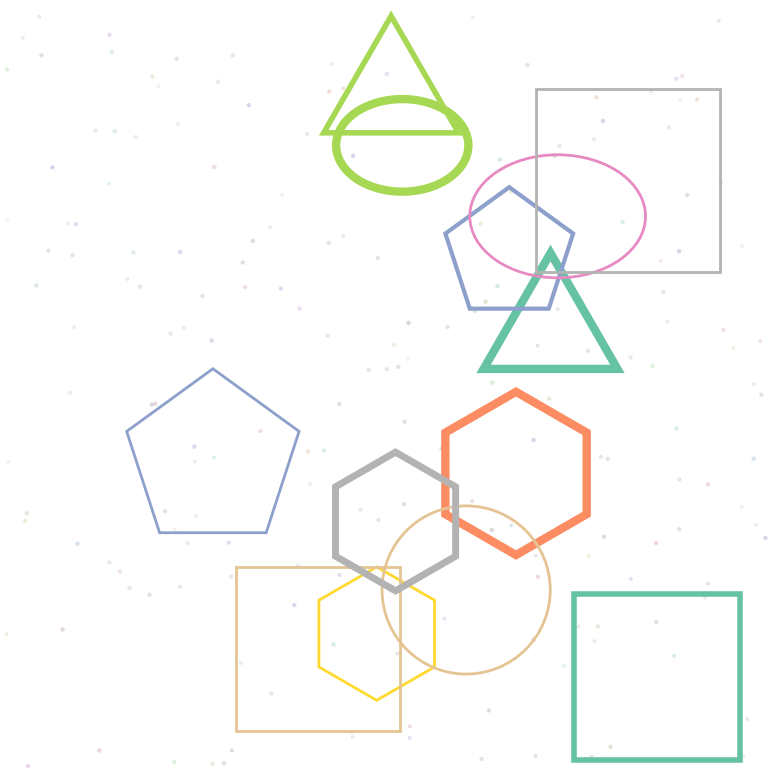[{"shape": "triangle", "thickness": 3, "radius": 0.5, "center": [0.715, 0.571]}, {"shape": "square", "thickness": 2, "radius": 0.54, "center": [0.853, 0.121]}, {"shape": "hexagon", "thickness": 3, "radius": 0.53, "center": [0.67, 0.385]}, {"shape": "pentagon", "thickness": 1, "radius": 0.59, "center": [0.276, 0.403]}, {"shape": "pentagon", "thickness": 1.5, "radius": 0.44, "center": [0.661, 0.67]}, {"shape": "oval", "thickness": 1, "radius": 0.57, "center": [0.724, 0.719]}, {"shape": "oval", "thickness": 3, "radius": 0.43, "center": [0.522, 0.811]}, {"shape": "triangle", "thickness": 2, "radius": 0.51, "center": [0.508, 0.878]}, {"shape": "hexagon", "thickness": 1, "radius": 0.43, "center": [0.489, 0.177]}, {"shape": "square", "thickness": 1, "radius": 0.53, "center": [0.413, 0.157]}, {"shape": "circle", "thickness": 1, "radius": 0.55, "center": [0.605, 0.234]}, {"shape": "square", "thickness": 1, "radius": 0.6, "center": [0.816, 0.766]}, {"shape": "hexagon", "thickness": 2.5, "radius": 0.45, "center": [0.514, 0.323]}]